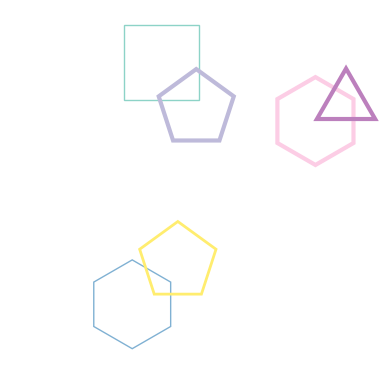[{"shape": "square", "thickness": 1, "radius": 0.49, "center": [0.419, 0.838]}, {"shape": "pentagon", "thickness": 3, "radius": 0.51, "center": [0.51, 0.718]}, {"shape": "hexagon", "thickness": 1, "radius": 0.58, "center": [0.343, 0.21]}, {"shape": "hexagon", "thickness": 3, "radius": 0.57, "center": [0.819, 0.686]}, {"shape": "triangle", "thickness": 3, "radius": 0.44, "center": [0.899, 0.735]}, {"shape": "pentagon", "thickness": 2, "radius": 0.52, "center": [0.462, 0.32]}]